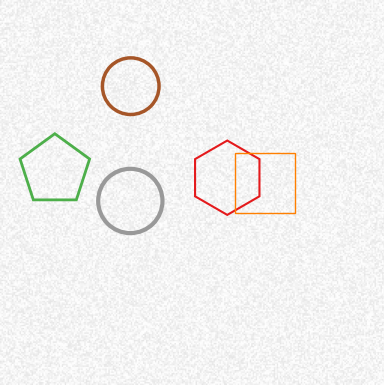[{"shape": "hexagon", "thickness": 1.5, "radius": 0.48, "center": [0.59, 0.538]}, {"shape": "pentagon", "thickness": 2, "radius": 0.47, "center": [0.142, 0.558]}, {"shape": "square", "thickness": 1, "radius": 0.39, "center": [0.688, 0.525]}, {"shape": "circle", "thickness": 2.5, "radius": 0.37, "center": [0.34, 0.776]}, {"shape": "circle", "thickness": 3, "radius": 0.42, "center": [0.339, 0.478]}]